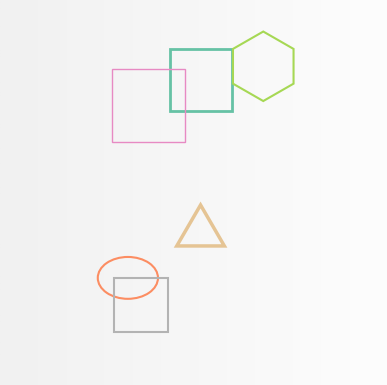[{"shape": "square", "thickness": 2, "radius": 0.4, "center": [0.518, 0.792]}, {"shape": "oval", "thickness": 1.5, "radius": 0.39, "center": [0.33, 0.278]}, {"shape": "square", "thickness": 1, "radius": 0.47, "center": [0.384, 0.726]}, {"shape": "hexagon", "thickness": 1.5, "radius": 0.45, "center": [0.679, 0.828]}, {"shape": "triangle", "thickness": 2.5, "radius": 0.35, "center": [0.518, 0.397]}, {"shape": "square", "thickness": 1.5, "radius": 0.35, "center": [0.364, 0.208]}]